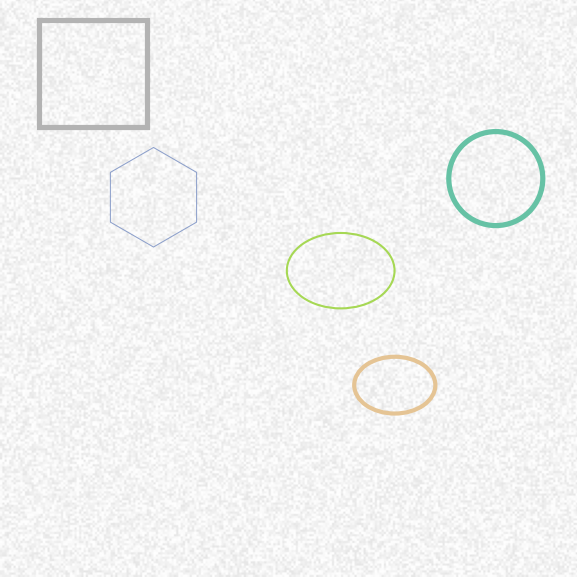[{"shape": "circle", "thickness": 2.5, "radius": 0.41, "center": [0.859, 0.69]}, {"shape": "hexagon", "thickness": 0.5, "radius": 0.43, "center": [0.266, 0.658]}, {"shape": "oval", "thickness": 1, "radius": 0.47, "center": [0.59, 0.53]}, {"shape": "oval", "thickness": 2, "radius": 0.35, "center": [0.684, 0.332]}, {"shape": "square", "thickness": 2.5, "radius": 0.47, "center": [0.161, 0.872]}]